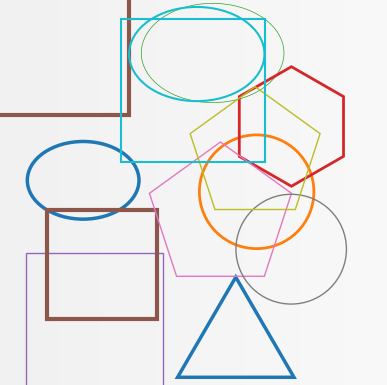[{"shape": "oval", "thickness": 2.5, "radius": 0.72, "center": [0.215, 0.532]}, {"shape": "triangle", "thickness": 2.5, "radius": 0.87, "center": [0.608, 0.107]}, {"shape": "circle", "thickness": 2, "radius": 0.74, "center": [0.662, 0.502]}, {"shape": "oval", "thickness": 0.5, "radius": 0.92, "center": [0.549, 0.862]}, {"shape": "hexagon", "thickness": 2, "radius": 0.78, "center": [0.752, 0.671]}, {"shape": "square", "thickness": 1, "radius": 0.89, "center": [0.244, 0.167]}, {"shape": "square", "thickness": 3, "radius": 0.95, "center": [0.141, 0.891]}, {"shape": "square", "thickness": 3, "radius": 0.71, "center": [0.263, 0.312]}, {"shape": "pentagon", "thickness": 1, "radius": 0.96, "center": [0.569, 0.438]}, {"shape": "circle", "thickness": 1, "radius": 0.71, "center": [0.751, 0.353]}, {"shape": "pentagon", "thickness": 1, "radius": 0.88, "center": [0.658, 0.598]}, {"shape": "oval", "thickness": 1.5, "radius": 0.87, "center": [0.508, 0.86]}, {"shape": "square", "thickness": 1.5, "radius": 0.93, "center": [0.498, 0.766]}]